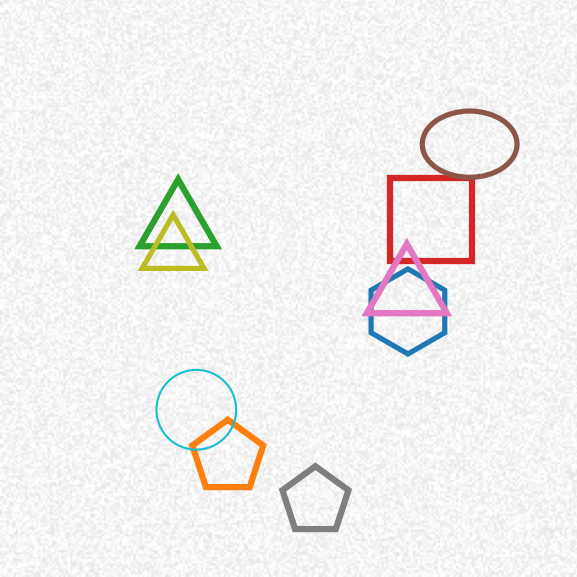[{"shape": "hexagon", "thickness": 2.5, "radius": 0.37, "center": [0.706, 0.46]}, {"shape": "pentagon", "thickness": 3, "radius": 0.32, "center": [0.394, 0.208]}, {"shape": "triangle", "thickness": 3, "radius": 0.39, "center": [0.308, 0.611]}, {"shape": "square", "thickness": 3, "radius": 0.36, "center": [0.746, 0.619]}, {"shape": "oval", "thickness": 2.5, "radius": 0.41, "center": [0.813, 0.749]}, {"shape": "triangle", "thickness": 3, "radius": 0.4, "center": [0.704, 0.497]}, {"shape": "pentagon", "thickness": 3, "radius": 0.3, "center": [0.546, 0.132]}, {"shape": "triangle", "thickness": 2.5, "radius": 0.31, "center": [0.3, 0.565]}, {"shape": "circle", "thickness": 1, "radius": 0.35, "center": [0.34, 0.29]}]